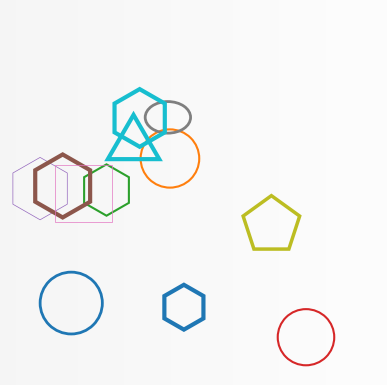[{"shape": "circle", "thickness": 2, "radius": 0.4, "center": [0.184, 0.213]}, {"shape": "hexagon", "thickness": 3, "radius": 0.29, "center": [0.475, 0.202]}, {"shape": "circle", "thickness": 1.5, "radius": 0.38, "center": [0.439, 0.588]}, {"shape": "hexagon", "thickness": 1.5, "radius": 0.33, "center": [0.275, 0.506]}, {"shape": "circle", "thickness": 1.5, "radius": 0.36, "center": [0.79, 0.124]}, {"shape": "hexagon", "thickness": 0.5, "radius": 0.41, "center": [0.103, 0.51]}, {"shape": "hexagon", "thickness": 3, "radius": 0.41, "center": [0.162, 0.517]}, {"shape": "square", "thickness": 0.5, "radius": 0.37, "center": [0.216, 0.497]}, {"shape": "oval", "thickness": 2, "radius": 0.29, "center": [0.433, 0.695]}, {"shape": "pentagon", "thickness": 2.5, "radius": 0.38, "center": [0.7, 0.415]}, {"shape": "triangle", "thickness": 3, "radius": 0.38, "center": [0.345, 0.625]}, {"shape": "hexagon", "thickness": 3, "radius": 0.37, "center": [0.36, 0.694]}]